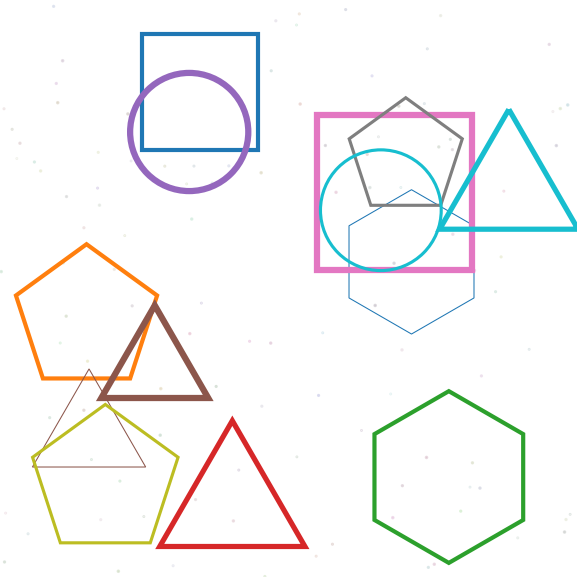[{"shape": "hexagon", "thickness": 0.5, "radius": 0.62, "center": [0.713, 0.546]}, {"shape": "square", "thickness": 2, "radius": 0.5, "center": [0.346, 0.84]}, {"shape": "pentagon", "thickness": 2, "radius": 0.64, "center": [0.15, 0.448]}, {"shape": "hexagon", "thickness": 2, "radius": 0.74, "center": [0.777, 0.173]}, {"shape": "triangle", "thickness": 2.5, "radius": 0.73, "center": [0.402, 0.125]}, {"shape": "circle", "thickness": 3, "radius": 0.51, "center": [0.328, 0.771]}, {"shape": "triangle", "thickness": 0.5, "radius": 0.57, "center": [0.154, 0.247]}, {"shape": "triangle", "thickness": 3, "radius": 0.53, "center": [0.268, 0.363]}, {"shape": "square", "thickness": 3, "radius": 0.67, "center": [0.682, 0.665]}, {"shape": "pentagon", "thickness": 1.5, "radius": 0.51, "center": [0.703, 0.727]}, {"shape": "pentagon", "thickness": 1.5, "radius": 0.66, "center": [0.182, 0.166]}, {"shape": "triangle", "thickness": 2.5, "radius": 0.69, "center": [0.881, 0.671]}, {"shape": "circle", "thickness": 1.5, "radius": 0.52, "center": [0.659, 0.635]}]